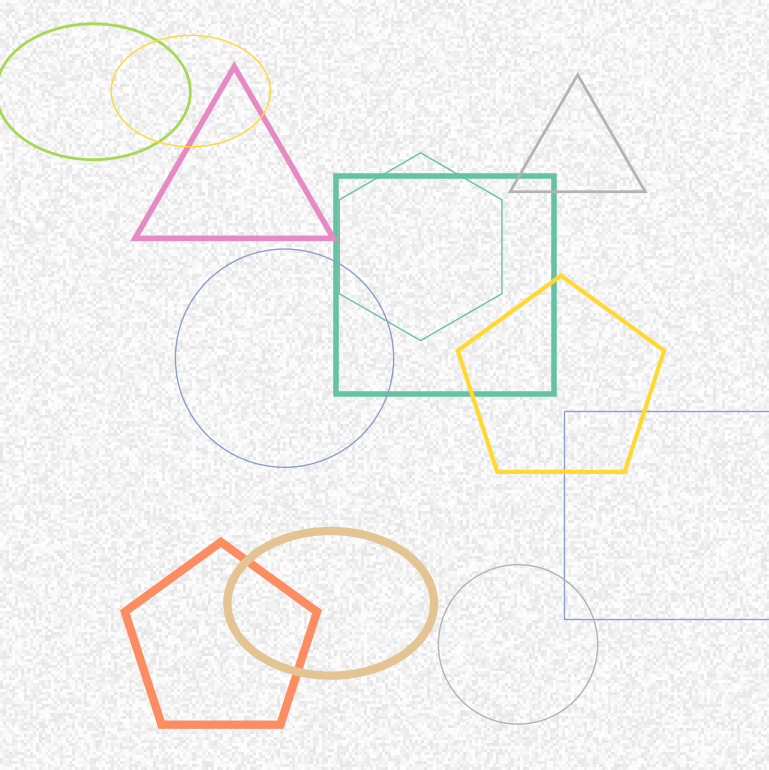[{"shape": "square", "thickness": 2, "radius": 0.71, "center": [0.578, 0.63]}, {"shape": "hexagon", "thickness": 0.5, "radius": 0.61, "center": [0.546, 0.68]}, {"shape": "pentagon", "thickness": 3, "radius": 0.66, "center": [0.287, 0.165]}, {"shape": "circle", "thickness": 0.5, "radius": 0.71, "center": [0.37, 0.535]}, {"shape": "square", "thickness": 0.5, "radius": 0.67, "center": [0.867, 0.331]}, {"shape": "triangle", "thickness": 2, "radius": 0.74, "center": [0.304, 0.765]}, {"shape": "oval", "thickness": 1, "radius": 0.63, "center": [0.121, 0.881]}, {"shape": "oval", "thickness": 0.5, "radius": 0.52, "center": [0.248, 0.882]}, {"shape": "pentagon", "thickness": 1.5, "radius": 0.7, "center": [0.729, 0.501]}, {"shape": "oval", "thickness": 3, "radius": 0.67, "center": [0.43, 0.216]}, {"shape": "triangle", "thickness": 1, "radius": 0.51, "center": [0.75, 0.802]}, {"shape": "circle", "thickness": 0.5, "radius": 0.52, "center": [0.673, 0.163]}]